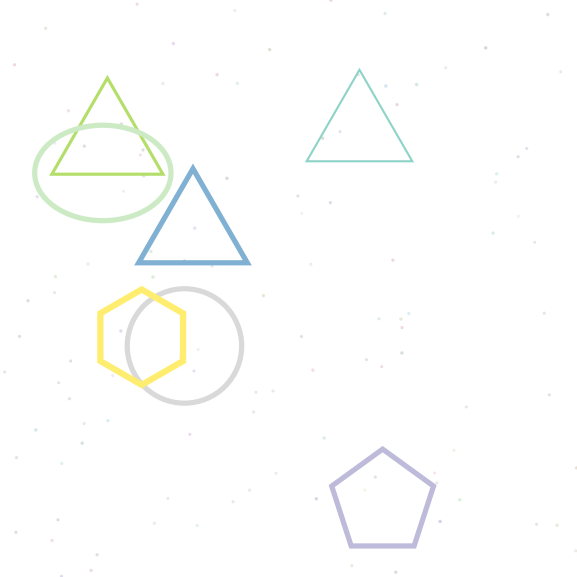[{"shape": "triangle", "thickness": 1, "radius": 0.53, "center": [0.622, 0.773]}, {"shape": "pentagon", "thickness": 2.5, "radius": 0.46, "center": [0.663, 0.129]}, {"shape": "triangle", "thickness": 2.5, "radius": 0.54, "center": [0.334, 0.598]}, {"shape": "triangle", "thickness": 1.5, "radius": 0.56, "center": [0.186, 0.753]}, {"shape": "circle", "thickness": 2.5, "radius": 0.5, "center": [0.319, 0.4]}, {"shape": "oval", "thickness": 2.5, "radius": 0.59, "center": [0.178, 0.7]}, {"shape": "hexagon", "thickness": 3, "radius": 0.41, "center": [0.245, 0.415]}]